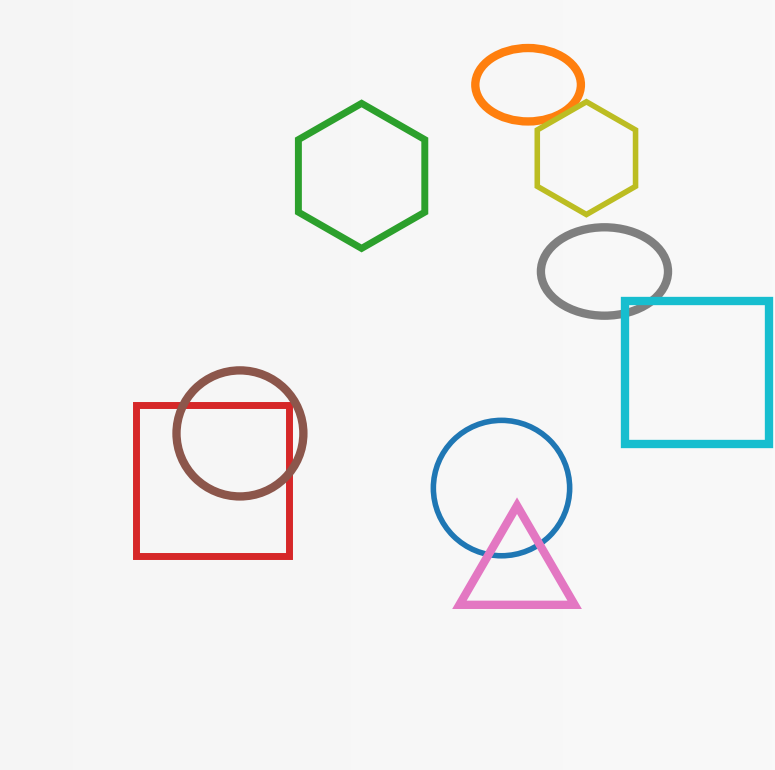[{"shape": "circle", "thickness": 2, "radius": 0.44, "center": [0.647, 0.366]}, {"shape": "oval", "thickness": 3, "radius": 0.34, "center": [0.681, 0.89]}, {"shape": "hexagon", "thickness": 2.5, "radius": 0.47, "center": [0.467, 0.772]}, {"shape": "square", "thickness": 2.5, "radius": 0.49, "center": [0.274, 0.376]}, {"shape": "circle", "thickness": 3, "radius": 0.41, "center": [0.31, 0.437]}, {"shape": "triangle", "thickness": 3, "radius": 0.43, "center": [0.667, 0.257]}, {"shape": "oval", "thickness": 3, "radius": 0.41, "center": [0.78, 0.647]}, {"shape": "hexagon", "thickness": 2, "radius": 0.37, "center": [0.757, 0.795]}, {"shape": "square", "thickness": 3, "radius": 0.46, "center": [0.899, 0.516]}]